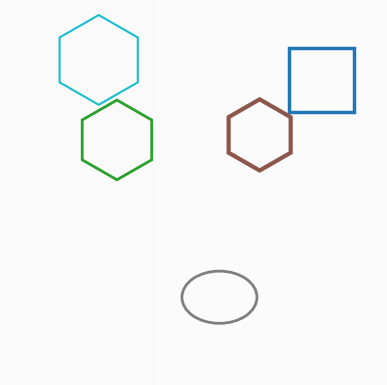[{"shape": "square", "thickness": 2.5, "radius": 0.42, "center": [0.829, 0.791]}, {"shape": "hexagon", "thickness": 2, "radius": 0.52, "center": [0.302, 0.637]}, {"shape": "hexagon", "thickness": 3, "radius": 0.46, "center": [0.67, 0.65]}, {"shape": "oval", "thickness": 2, "radius": 0.48, "center": [0.566, 0.228]}, {"shape": "hexagon", "thickness": 1.5, "radius": 0.58, "center": [0.255, 0.844]}]